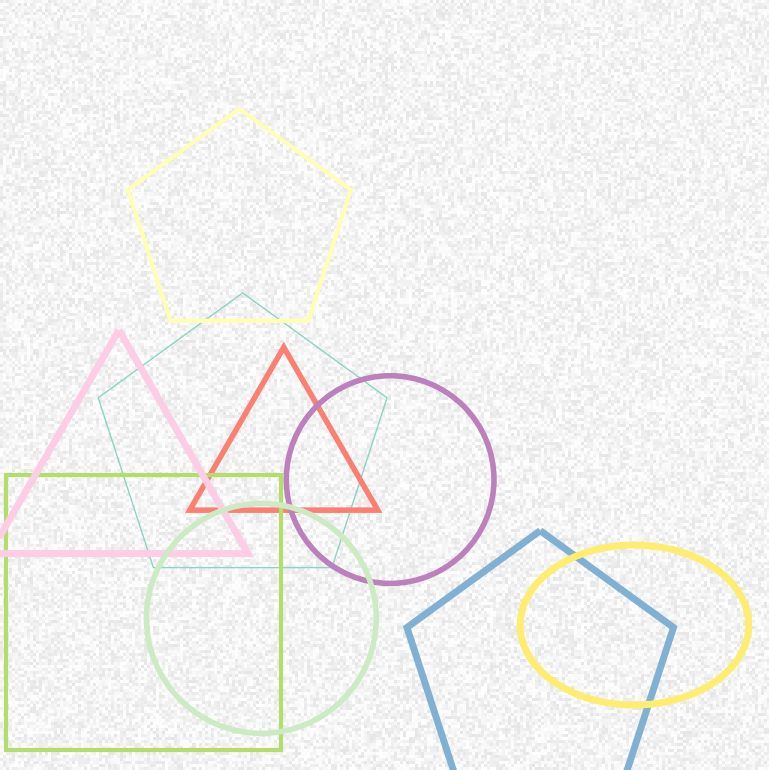[{"shape": "pentagon", "thickness": 0.5, "radius": 0.99, "center": [0.315, 0.422]}, {"shape": "pentagon", "thickness": 1.5, "radius": 0.76, "center": [0.311, 0.706]}, {"shape": "triangle", "thickness": 2, "radius": 0.71, "center": [0.369, 0.408]}, {"shape": "pentagon", "thickness": 2.5, "radius": 0.91, "center": [0.702, 0.129]}, {"shape": "square", "thickness": 1.5, "radius": 0.89, "center": [0.186, 0.205]}, {"shape": "triangle", "thickness": 2.5, "radius": 0.97, "center": [0.154, 0.378]}, {"shape": "circle", "thickness": 2, "radius": 0.67, "center": [0.507, 0.377]}, {"shape": "circle", "thickness": 2, "radius": 0.75, "center": [0.339, 0.197]}, {"shape": "oval", "thickness": 2.5, "radius": 0.74, "center": [0.824, 0.188]}]